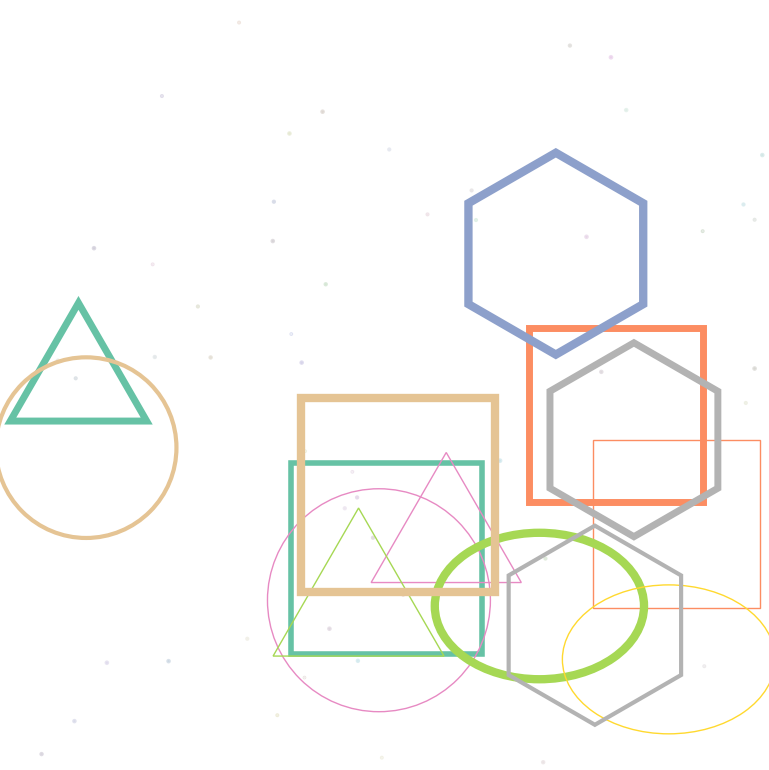[{"shape": "triangle", "thickness": 2.5, "radius": 0.51, "center": [0.102, 0.504]}, {"shape": "square", "thickness": 2, "radius": 0.62, "center": [0.502, 0.275]}, {"shape": "square", "thickness": 0.5, "radius": 0.54, "center": [0.879, 0.32]}, {"shape": "square", "thickness": 2.5, "radius": 0.56, "center": [0.8, 0.462]}, {"shape": "hexagon", "thickness": 3, "radius": 0.66, "center": [0.722, 0.671]}, {"shape": "circle", "thickness": 0.5, "radius": 0.72, "center": [0.492, 0.22]}, {"shape": "triangle", "thickness": 0.5, "radius": 0.56, "center": [0.58, 0.3]}, {"shape": "oval", "thickness": 3, "radius": 0.68, "center": [0.701, 0.213]}, {"shape": "triangle", "thickness": 0.5, "radius": 0.64, "center": [0.466, 0.212]}, {"shape": "oval", "thickness": 0.5, "radius": 0.69, "center": [0.869, 0.144]}, {"shape": "circle", "thickness": 1.5, "radius": 0.59, "center": [0.112, 0.419]}, {"shape": "square", "thickness": 3, "radius": 0.63, "center": [0.517, 0.357]}, {"shape": "hexagon", "thickness": 1.5, "radius": 0.65, "center": [0.773, 0.188]}, {"shape": "hexagon", "thickness": 2.5, "radius": 0.63, "center": [0.823, 0.429]}]